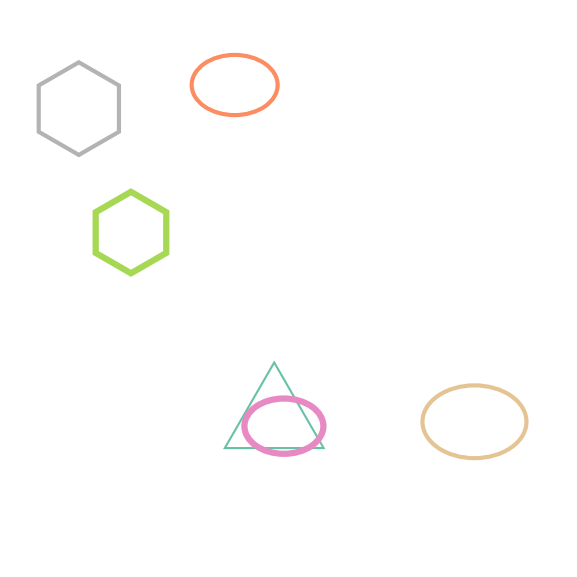[{"shape": "triangle", "thickness": 1, "radius": 0.49, "center": [0.475, 0.273]}, {"shape": "oval", "thickness": 2, "radius": 0.37, "center": [0.406, 0.852]}, {"shape": "oval", "thickness": 3, "radius": 0.34, "center": [0.492, 0.261]}, {"shape": "hexagon", "thickness": 3, "radius": 0.35, "center": [0.227, 0.596]}, {"shape": "oval", "thickness": 2, "radius": 0.45, "center": [0.822, 0.269]}, {"shape": "hexagon", "thickness": 2, "radius": 0.4, "center": [0.137, 0.811]}]